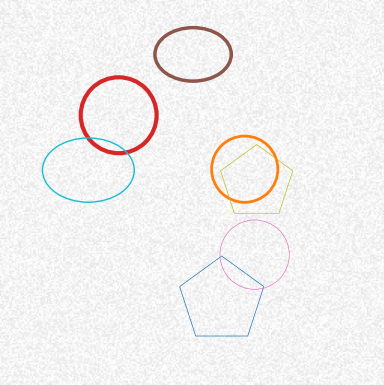[{"shape": "pentagon", "thickness": 0.5, "radius": 0.57, "center": [0.576, 0.22]}, {"shape": "circle", "thickness": 2, "radius": 0.43, "center": [0.636, 0.561]}, {"shape": "circle", "thickness": 3, "radius": 0.49, "center": [0.308, 0.701]}, {"shape": "oval", "thickness": 2.5, "radius": 0.5, "center": [0.502, 0.859]}, {"shape": "circle", "thickness": 0.5, "radius": 0.45, "center": [0.661, 0.339]}, {"shape": "pentagon", "thickness": 0.5, "radius": 0.49, "center": [0.667, 0.526]}, {"shape": "oval", "thickness": 1, "radius": 0.6, "center": [0.23, 0.558]}]